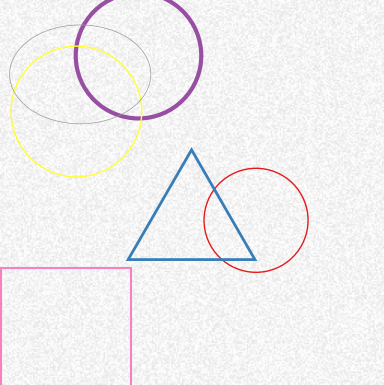[{"shape": "circle", "thickness": 1, "radius": 0.68, "center": [0.665, 0.428]}, {"shape": "triangle", "thickness": 2, "radius": 0.95, "center": [0.498, 0.421]}, {"shape": "circle", "thickness": 3, "radius": 0.82, "center": [0.36, 0.855]}, {"shape": "circle", "thickness": 1, "radius": 0.85, "center": [0.198, 0.71]}, {"shape": "square", "thickness": 1.5, "radius": 0.84, "center": [0.171, 0.134]}, {"shape": "oval", "thickness": 0.5, "radius": 0.92, "center": [0.208, 0.807]}]